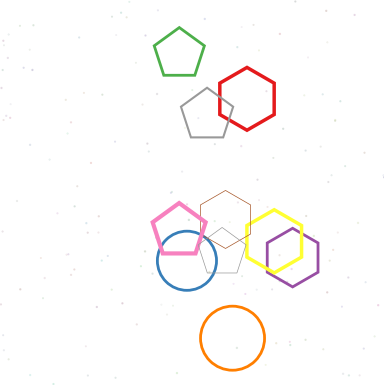[{"shape": "hexagon", "thickness": 2.5, "radius": 0.41, "center": [0.642, 0.743]}, {"shape": "circle", "thickness": 2, "radius": 0.38, "center": [0.486, 0.323]}, {"shape": "pentagon", "thickness": 2, "radius": 0.34, "center": [0.466, 0.86]}, {"shape": "hexagon", "thickness": 2, "radius": 0.38, "center": [0.76, 0.331]}, {"shape": "circle", "thickness": 2, "radius": 0.42, "center": [0.604, 0.122]}, {"shape": "hexagon", "thickness": 2.5, "radius": 0.41, "center": [0.712, 0.373]}, {"shape": "hexagon", "thickness": 0.5, "radius": 0.38, "center": [0.586, 0.43]}, {"shape": "pentagon", "thickness": 3, "radius": 0.36, "center": [0.465, 0.4]}, {"shape": "pentagon", "thickness": 0.5, "radius": 0.33, "center": [0.577, 0.344]}, {"shape": "pentagon", "thickness": 1.5, "radius": 0.36, "center": [0.538, 0.701]}]